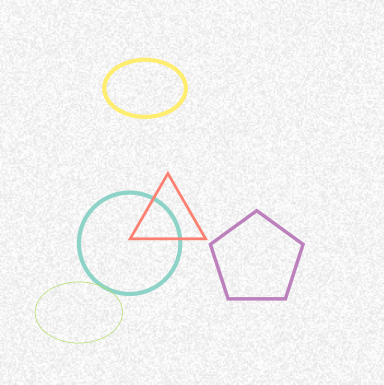[{"shape": "circle", "thickness": 3, "radius": 0.66, "center": [0.337, 0.368]}, {"shape": "triangle", "thickness": 2, "radius": 0.57, "center": [0.436, 0.436]}, {"shape": "oval", "thickness": 0.5, "radius": 0.57, "center": [0.205, 0.188]}, {"shape": "pentagon", "thickness": 2.5, "radius": 0.63, "center": [0.667, 0.326]}, {"shape": "oval", "thickness": 3, "radius": 0.53, "center": [0.377, 0.771]}]